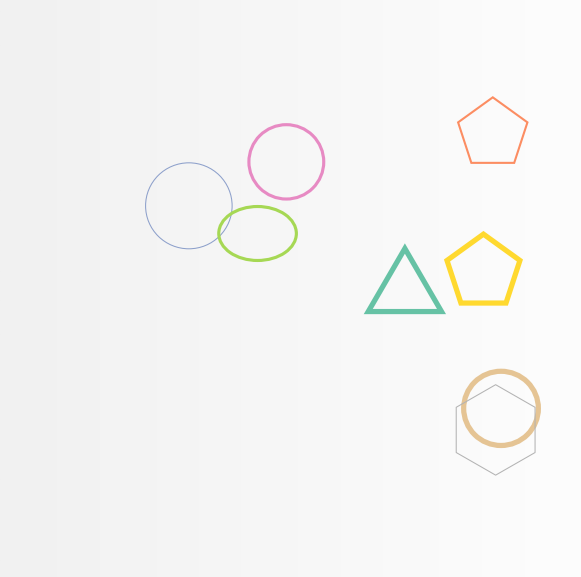[{"shape": "triangle", "thickness": 2.5, "radius": 0.36, "center": [0.697, 0.496]}, {"shape": "pentagon", "thickness": 1, "radius": 0.31, "center": [0.848, 0.768]}, {"shape": "circle", "thickness": 0.5, "radius": 0.37, "center": [0.325, 0.643]}, {"shape": "circle", "thickness": 1.5, "radius": 0.32, "center": [0.493, 0.719]}, {"shape": "oval", "thickness": 1.5, "radius": 0.33, "center": [0.443, 0.595]}, {"shape": "pentagon", "thickness": 2.5, "radius": 0.33, "center": [0.832, 0.528]}, {"shape": "circle", "thickness": 2.5, "radius": 0.32, "center": [0.862, 0.292]}, {"shape": "hexagon", "thickness": 0.5, "radius": 0.39, "center": [0.853, 0.255]}]